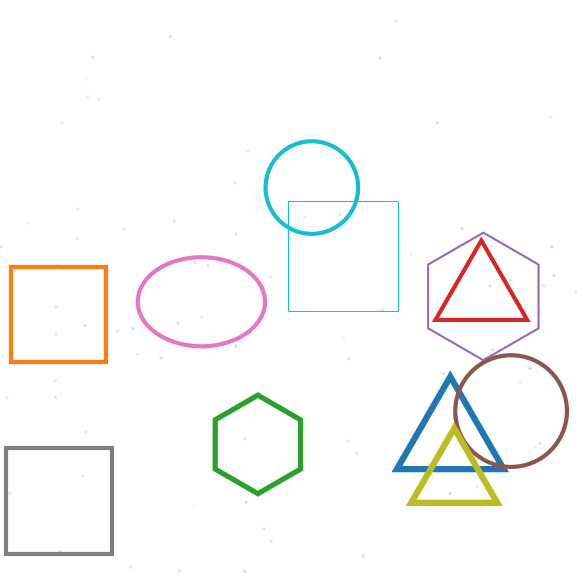[{"shape": "triangle", "thickness": 3, "radius": 0.53, "center": [0.78, 0.24]}, {"shape": "square", "thickness": 2, "radius": 0.41, "center": [0.101, 0.455]}, {"shape": "hexagon", "thickness": 2.5, "radius": 0.43, "center": [0.447, 0.23]}, {"shape": "triangle", "thickness": 2, "radius": 0.46, "center": [0.833, 0.491]}, {"shape": "hexagon", "thickness": 1, "radius": 0.55, "center": [0.837, 0.486]}, {"shape": "circle", "thickness": 2, "radius": 0.48, "center": [0.885, 0.287]}, {"shape": "oval", "thickness": 2, "radius": 0.55, "center": [0.349, 0.477]}, {"shape": "square", "thickness": 2, "radius": 0.46, "center": [0.102, 0.132]}, {"shape": "triangle", "thickness": 3, "radius": 0.43, "center": [0.787, 0.171]}, {"shape": "circle", "thickness": 2, "radius": 0.4, "center": [0.54, 0.674]}, {"shape": "square", "thickness": 0.5, "radius": 0.48, "center": [0.594, 0.556]}]